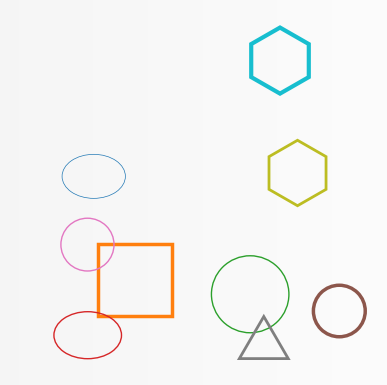[{"shape": "oval", "thickness": 0.5, "radius": 0.41, "center": [0.242, 0.542]}, {"shape": "square", "thickness": 2.5, "radius": 0.47, "center": [0.348, 0.272]}, {"shape": "circle", "thickness": 1, "radius": 0.5, "center": [0.646, 0.236]}, {"shape": "oval", "thickness": 1, "radius": 0.44, "center": [0.226, 0.129]}, {"shape": "circle", "thickness": 2.5, "radius": 0.33, "center": [0.876, 0.192]}, {"shape": "circle", "thickness": 1, "radius": 0.34, "center": [0.226, 0.365]}, {"shape": "triangle", "thickness": 2, "radius": 0.36, "center": [0.681, 0.105]}, {"shape": "hexagon", "thickness": 2, "radius": 0.42, "center": [0.768, 0.551]}, {"shape": "hexagon", "thickness": 3, "radius": 0.43, "center": [0.723, 0.843]}]